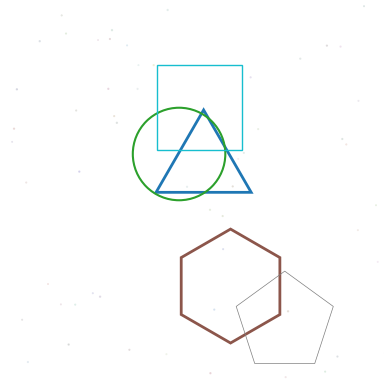[{"shape": "triangle", "thickness": 2, "radius": 0.71, "center": [0.529, 0.572]}, {"shape": "circle", "thickness": 1.5, "radius": 0.6, "center": [0.465, 0.6]}, {"shape": "hexagon", "thickness": 2, "radius": 0.74, "center": [0.599, 0.257]}, {"shape": "pentagon", "thickness": 0.5, "radius": 0.66, "center": [0.74, 0.163]}, {"shape": "square", "thickness": 1, "radius": 0.55, "center": [0.518, 0.721]}]